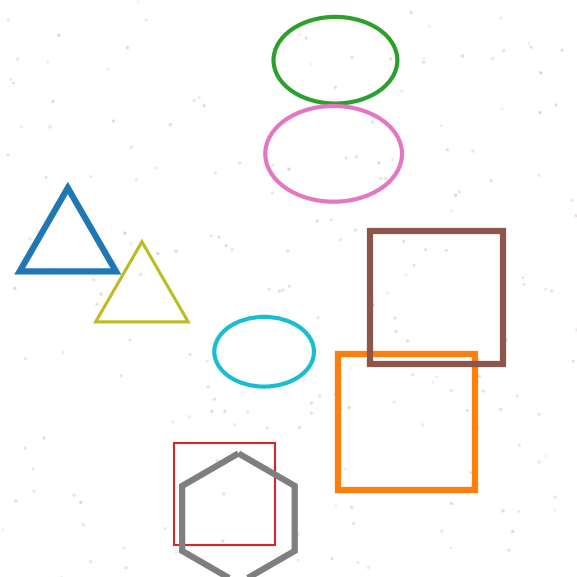[{"shape": "triangle", "thickness": 3, "radius": 0.48, "center": [0.117, 0.577]}, {"shape": "square", "thickness": 3, "radius": 0.59, "center": [0.704, 0.268]}, {"shape": "oval", "thickness": 2, "radius": 0.54, "center": [0.581, 0.895]}, {"shape": "square", "thickness": 1, "radius": 0.44, "center": [0.388, 0.144]}, {"shape": "square", "thickness": 3, "radius": 0.57, "center": [0.756, 0.484]}, {"shape": "oval", "thickness": 2, "radius": 0.59, "center": [0.578, 0.733]}, {"shape": "hexagon", "thickness": 3, "radius": 0.56, "center": [0.413, 0.101]}, {"shape": "triangle", "thickness": 1.5, "radius": 0.46, "center": [0.246, 0.488]}, {"shape": "oval", "thickness": 2, "radius": 0.43, "center": [0.457, 0.39]}]